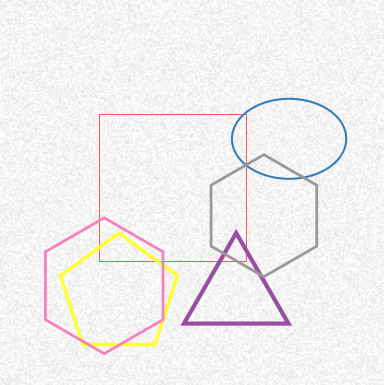[{"shape": "square", "thickness": 0.5, "radius": 0.96, "center": [0.448, 0.514]}, {"shape": "oval", "thickness": 1.5, "radius": 0.74, "center": [0.751, 0.639]}, {"shape": "triangle", "thickness": 3, "radius": 0.78, "center": [0.613, 0.238]}, {"shape": "pentagon", "thickness": 2.5, "radius": 0.8, "center": [0.309, 0.234]}, {"shape": "hexagon", "thickness": 2, "radius": 0.88, "center": [0.271, 0.258]}, {"shape": "hexagon", "thickness": 2, "radius": 0.79, "center": [0.685, 0.44]}]